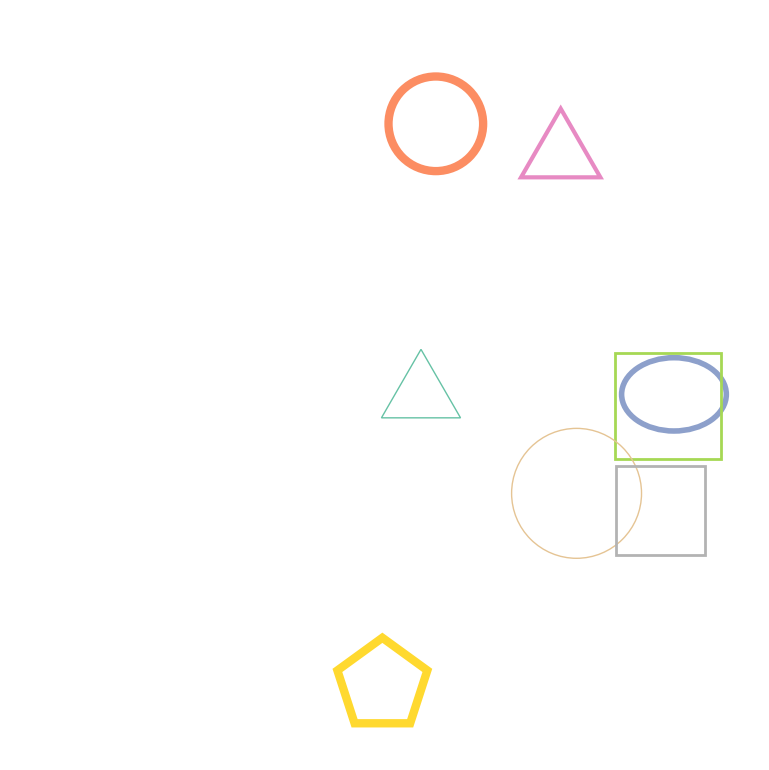[{"shape": "triangle", "thickness": 0.5, "radius": 0.3, "center": [0.547, 0.487]}, {"shape": "circle", "thickness": 3, "radius": 0.31, "center": [0.566, 0.839]}, {"shape": "oval", "thickness": 2, "radius": 0.34, "center": [0.875, 0.488]}, {"shape": "triangle", "thickness": 1.5, "radius": 0.3, "center": [0.728, 0.799]}, {"shape": "square", "thickness": 1, "radius": 0.34, "center": [0.868, 0.473]}, {"shape": "pentagon", "thickness": 3, "radius": 0.31, "center": [0.497, 0.11]}, {"shape": "circle", "thickness": 0.5, "radius": 0.42, "center": [0.749, 0.359]}, {"shape": "square", "thickness": 1, "radius": 0.29, "center": [0.858, 0.336]}]